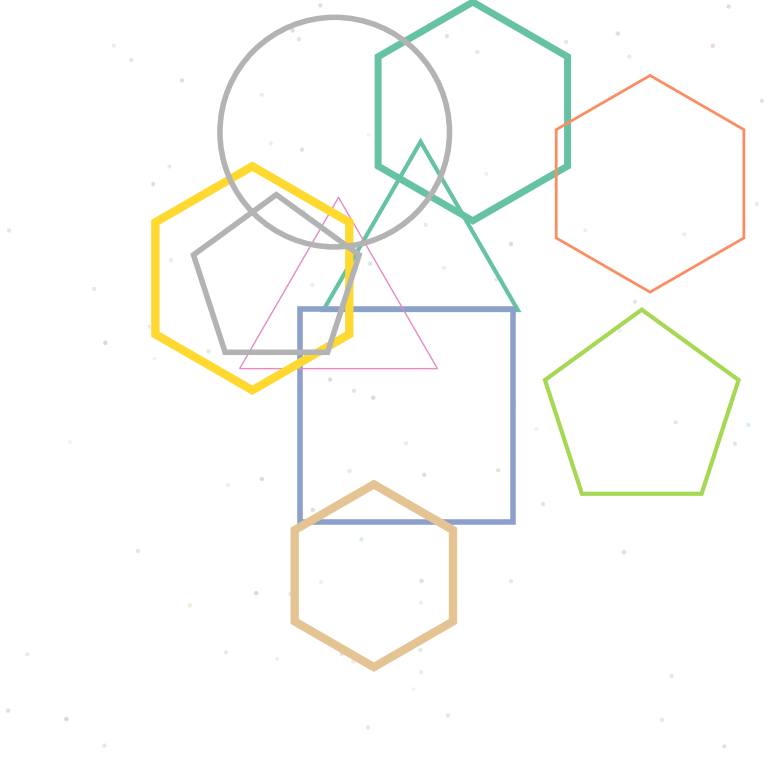[{"shape": "hexagon", "thickness": 2.5, "radius": 0.71, "center": [0.614, 0.855]}, {"shape": "triangle", "thickness": 1.5, "radius": 0.73, "center": [0.546, 0.67]}, {"shape": "hexagon", "thickness": 1, "radius": 0.7, "center": [0.844, 0.761]}, {"shape": "square", "thickness": 2, "radius": 0.69, "center": [0.528, 0.46]}, {"shape": "triangle", "thickness": 0.5, "radius": 0.74, "center": [0.44, 0.595]}, {"shape": "pentagon", "thickness": 1.5, "radius": 0.66, "center": [0.833, 0.466]}, {"shape": "hexagon", "thickness": 3, "radius": 0.73, "center": [0.328, 0.639]}, {"shape": "hexagon", "thickness": 3, "radius": 0.59, "center": [0.485, 0.252]}, {"shape": "pentagon", "thickness": 2, "radius": 0.57, "center": [0.359, 0.634]}, {"shape": "circle", "thickness": 2, "radius": 0.75, "center": [0.435, 0.828]}]